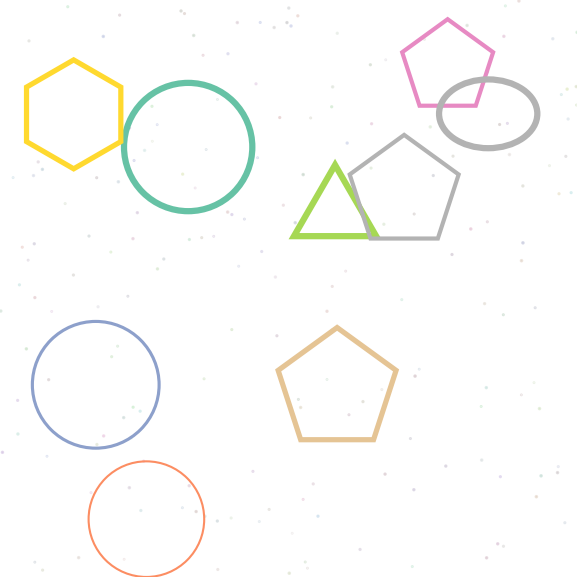[{"shape": "circle", "thickness": 3, "radius": 0.56, "center": [0.326, 0.745]}, {"shape": "circle", "thickness": 1, "radius": 0.5, "center": [0.254, 0.1]}, {"shape": "circle", "thickness": 1.5, "radius": 0.55, "center": [0.166, 0.333]}, {"shape": "pentagon", "thickness": 2, "radius": 0.41, "center": [0.775, 0.883]}, {"shape": "triangle", "thickness": 3, "radius": 0.41, "center": [0.58, 0.631]}, {"shape": "hexagon", "thickness": 2.5, "radius": 0.47, "center": [0.128, 0.801]}, {"shape": "pentagon", "thickness": 2.5, "radius": 0.54, "center": [0.584, 0.325]}, {"shape": "oval", "thickness": 3, "radius": 0.43, "center": [0.845, 0.802]}, {"shape": "pentagon", "thickness": 2, "radius": 0.5, "center": [0.7, 0.666]}]